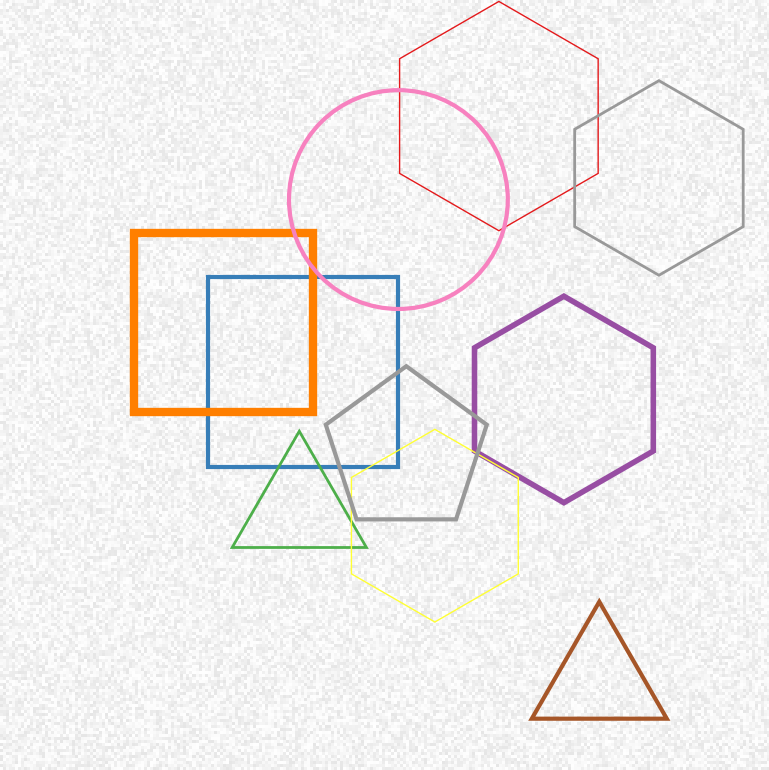[{"shape": "hexagon", "thickness": 0.5, "radius": 0.74, "center": [0.648, 0.849]}, {"shape": "square", "thickness": 1.5, "radius": 0.62, "center": [0.393, 0.517]}, {"shape": "triangle", "thickness": 1, "radius": 0.5, "center": [0.389, 0.339]}, {"shape": "hexagon", "thickness": 2, "radius": 0.67, "center": [0.732, 0.481]}, {"shape": "square", "thickness": 3, "radius": 0.58, "center": [0.29, 0.581]}, {"shape": "hexagon", "thickness": 0.5, "radius": 0.63, "center": [0.565, 0.317]}, {"shape": "triangle", "thickness": 1.5, "radius": 0.51, "center": [0.778, 0.117]}, {"shape": "circle", "thickness": 1.5, "radius": 0.71, "center": [0.517, 0.741]}, {"shape": "pentagon", "thickness": 1.5, "radius": 0.55, "center": [0.528, 0.414]}, {"shape": "hexagon", "thickness": 1, "radius": 0.63, "center": [0.856, 0.769]}]